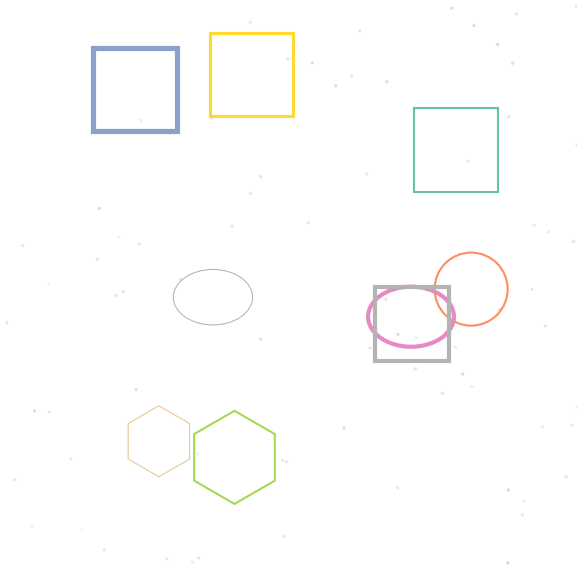[{"shape": "square", "thickness": 1, "radius": 0.36, "center": [0.789, 0.739]}, {"shape": "circle", "thickness": 1, "radius": 0.32, "center": [0.816, 0.498]}, {"shape": "square", "thickness": 2.5, "radius": 0.36, "center": [0.234, 0.844]}, {"shape": "oval", "thickness": 2, "radius": 0.37, "center": [0.712, 0.451]}, {"shape": "hexagon", "thickness": 1, "radius": 0.4, "center": [0.406, 0.207]}, {"shape": "square", "thickness": 1.5, "radius": 0.36, "center": [0.436, 0.871]}, {"shape": "hexagon", "thickness": 0.5, "radius": 0.31, "center": [0.275, 0.235]}, {"shape": "square", "thickness": 2, "radius": 0.32, "center": [0.713, 0.438]}, {"shape": "oval", "thickness": 0.5, "radius": 0.34, "center": [0.369, 0.485]}]